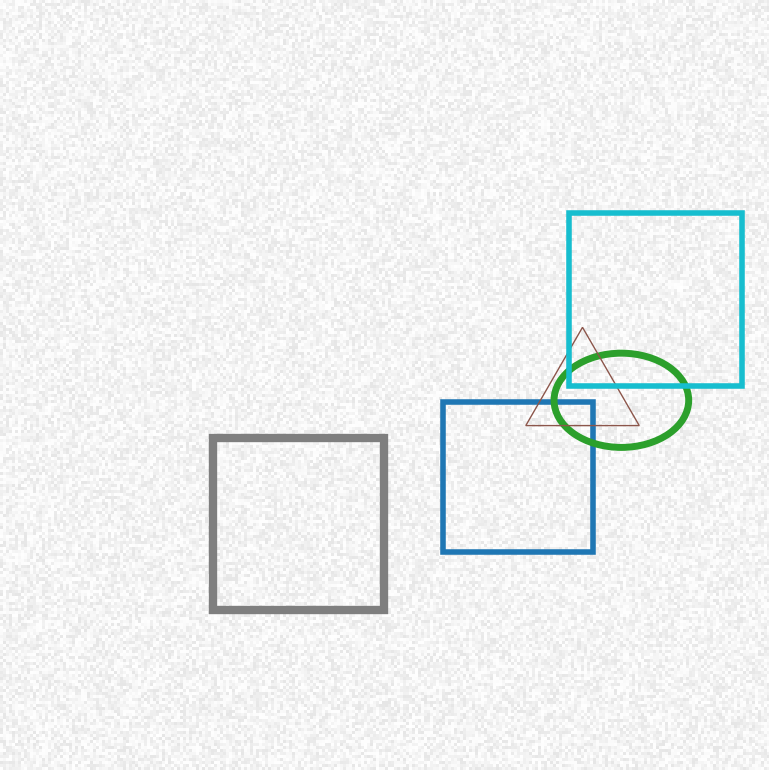[{"shape": "square", "thickness": 2, "radius": 0.49, "center": [0.673, 0.38]}, {"shape": "oval", "thickness": 2.5, "radius": 0.44, "center": [0.807, 0.48]}, {"shape": "triangle", "thickness": 0.5, "radius": 0.43, "center": [0.757, 0.49]}, {"shape": "square", "thickness": 3, "radius": 0.56, "center": [0.388, 0.319]}, {"shape": "square", "thickness": 2, "radius": 0.56, "center": [0.851, 0.611]}]